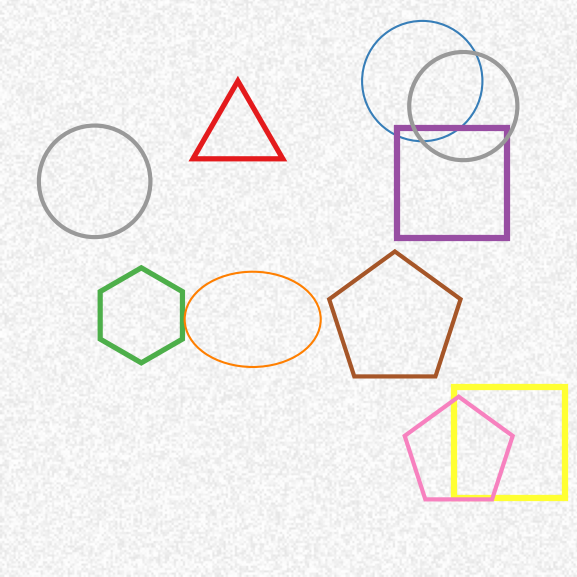[{"shape": "triangle", "thickness": 2.5, "radius": 0.45, "center": [0.412, 0.769]}, {"shape": "circle", "thickness": 1, "radius": 0.52, "center": [0.731, 0.859]}, {"shape": "hexagon", "thickness": 2.5, "radius": 0.41, "center": [0.245, 0.453]}, {"shape": "square", "thickness": 3, "radius": 0.48, "center": [0.783, 0.683]}, {"shape": "oval", "thickness": 1, "radius": 0.59, "center": [0.438, 0.446]}, {"shape": "square", "thickness": 3, "radius": 0.48, "center": [0.883, 0.232]}, {"shape": "pentagon", "thickness": 2, "radius": 0.6, "center": [0.684, 0.444]}, {"shape": "pentagon", "thickness": 2, "radius": 0.49, "center": [0.794, 0.214]}, {"shape": "circle", "thickness": 2, "radius": 0.48, "center": [0.164, 0.685]}, {"shape": "circle", "thickness": 2, "radius": 0.47, "center": [0.802, 0.815]}]